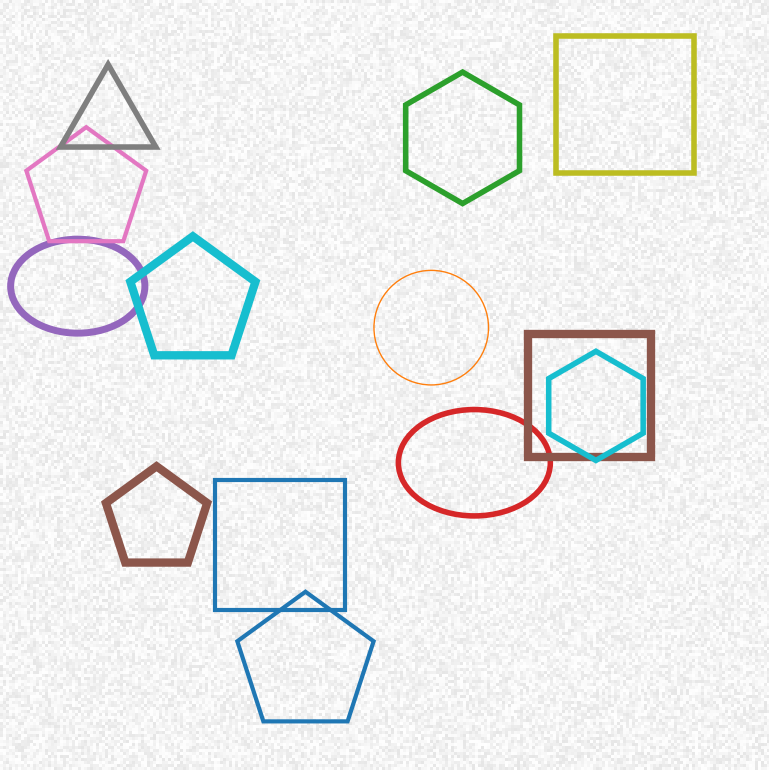[{"shape": "pentagon", "thickness": 1.5, "radius": 0.47, "center": [0.397, 0.138]}, {"shape": "square", "thickness": 1.5, "radius": 0.42, "center": [0.364, 0.293]}, {"shape": "circle", "thickness": 0.5, "radius": 0.37, "center": [0.56, 0.574]}, {"shape": "hexagon", "thickness": 2, "radius": 0.43, "center": [0.601, 0.821]}, {"shape": "oval", "thickness": 2, "radius": 0.49, "center": [0.616, 0.399]}, {"shape": "oval", "thickness": 2.5, "radius": 0.44, "center": [0.101, 0.628]}, {"shape": "pentagon", "thickness": 3, "radius": 0.35, "center": [0.203, 0.325]}, {"shape": "square", "thickness": 3, "radius": 0.4, "center": [0.766, 0.486]}, {"shape": "pentagon", "thickness": 1.5, "radius": 0.41, "center": [0.112, 0.753]}, {"shape": "triangle", "thickness": 2, "radius": 0.36, "center": [0.14, 0.845]}, {"shape": "square", "thickness": 2, "radius": 0.45, "center": [0.812, 0.864]}, {"shape": "pentagon", "thickness": 3, "radius": 0.43, "center": [0.251, 0.608]}, {"shape": "hexagon", "thickness": 2, "radius": 0.35, "center": [0.774, 0.473]}]